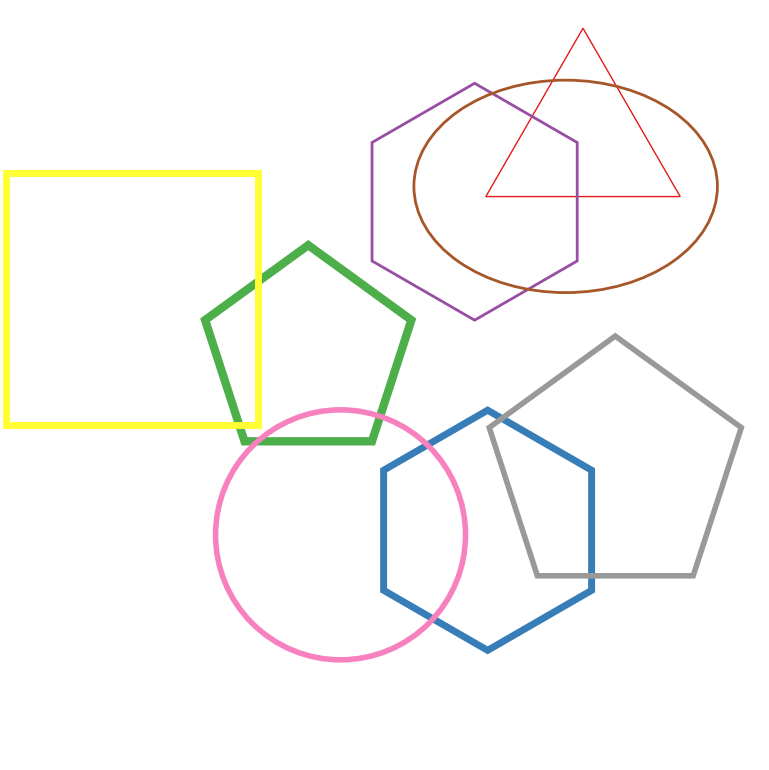[{"shape": "triangle", "thickness": 0.5, "radius": 0.73, "center": [0.757, 0.818]}, {"shape": "hexagon", "thickness": 2.5, "radius": 0.78, "center": [0.633, 0.311]}, {"shape": "pentagon", "thickness": 3, "radius": 0.7, "center": [0.4, 0.541]}, {"shape": "hexagon", "thickness": 1, "radius": 0.77, "center": [0.616, 0.738]}, {"shape": "square", "thickness": 2.5, "radius": 0.82, "center": [0.171, 0.612]}, {"shape": "oval", "thickness": 1, "radius": 0.99, "center": [0.735, 0.758]}, {"shape": "circle", "thickness": 2, "radius": 0.81, "center": [0.442, 0.305]}, {"shape": "pentagon", "thickness": 2, "radius": 0.86, "center": [0.799, 0.391]}]